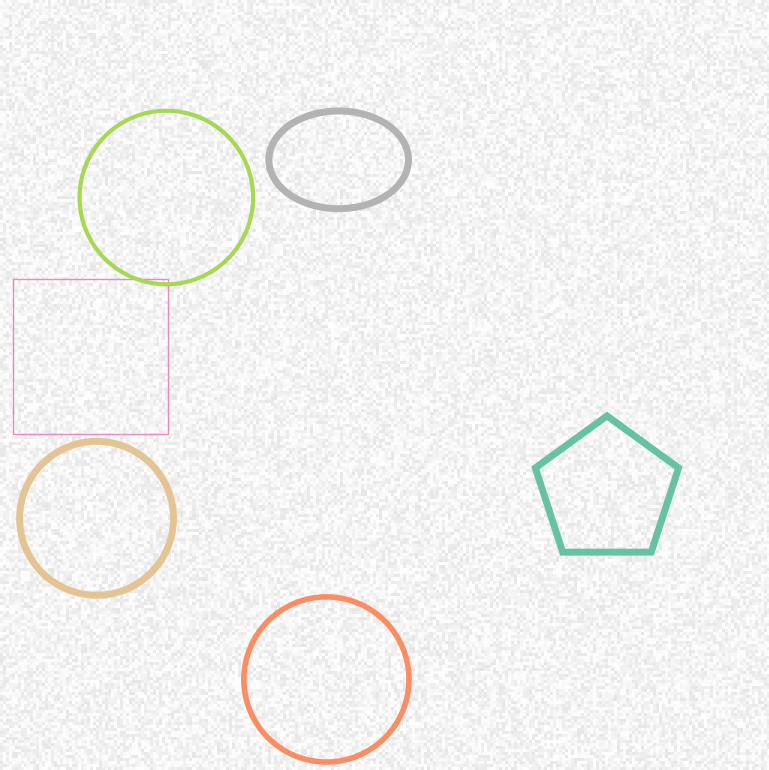[{"shape": "pentagon", "thickness": 2.5, "radius": 0.49, "center": [0.788, 0.362]}, {"shape": "circle", "thickness": 2, "radius": 0.54, "center": [0.424, 0.118]}, {"shape": "square", "thickness": 0.5, "radius": 0.5, "center": [0.118, 0.537]}, {"shape": "circle", "thickness": 1.5, "radius": 0.56, "center": [0.216, 0.743]}, {"shape": "circle", "thickness": 2.5, "radius": 0.5, "center": [0.125, 0.327]}, {"shape": "oval", "thickness": 2.5, "radius": 0.45, "center": [0.44, 0.792]}]